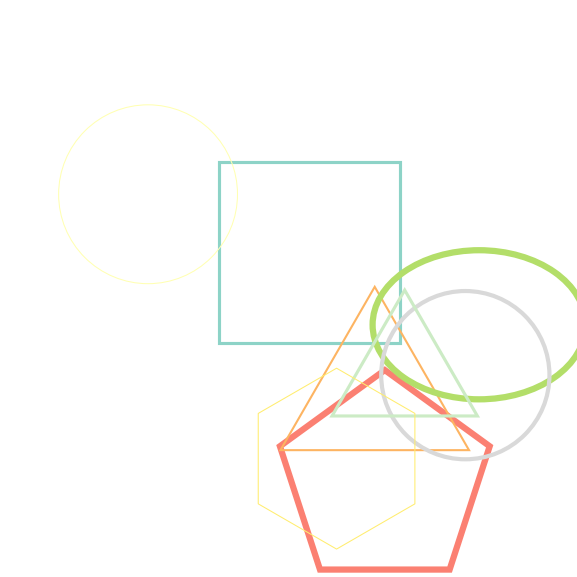[{"shape": "square", "thickness": 1.5, "radius": 0.78, "center": [0.535, 0.561]}, {"shape": "circle", "thickness": 0.5, "radius": 0.77, "center": [0.256, 0.663]}, {"shape": "pentagon", "thickness": 3, "radius": 0.95, "center": [0.666, 0.167]}, {"shape": "triangle", "thickness": 1, "radius": 0.94, "center": [0.649, 0.314]}, {"shape": "oval", "thickness": 3, "radius": 0.92, "center": [0.83, 0.437]}, {"shape": "circle", "thickness": 2, "radius": 0.73, "center": [0.806, 0.35]}, {"shape": "triangle", "thickness": 1.5, "radius": 0.73, "center": [0.701, 0.351]}, {"shape": "hexagon", "thickness": 0.5, "radius": 0.78, "center": [0.583, 0.205]}]